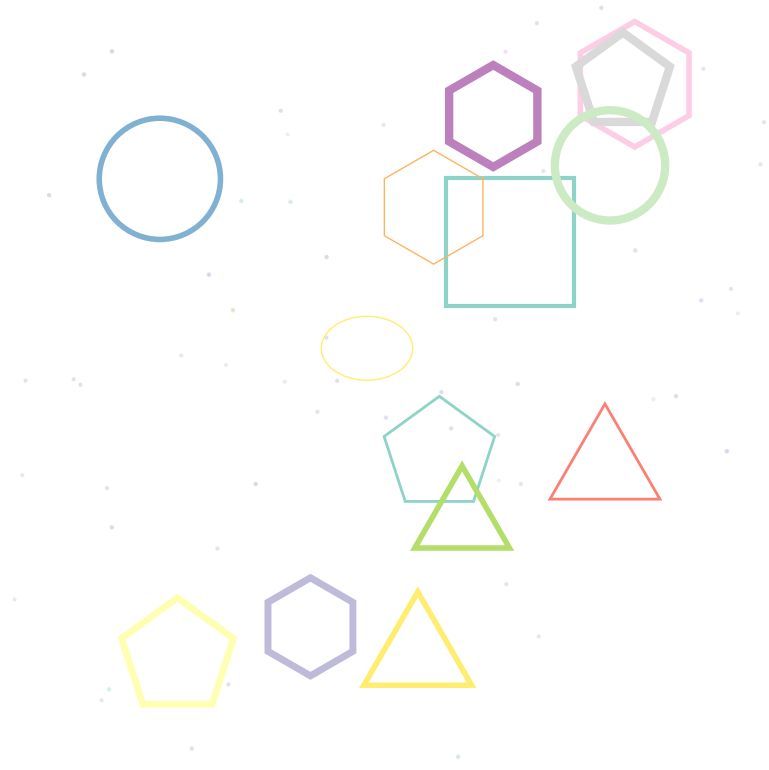[{"shape": "square", "thickness": 1.5, "radius": 0.42, "center": [0.662, 0.685]}, {"shape": "pentagon", "thickness": 1, "radius": 0.38, "center": [0.571, 0.41]}, {"shape": "pentagon", "thickness": 2.5, "radius": 0.38, "center": [0.23, 0.147]}, {"shape": "hexagon", "thickness": 2.5, "radius": 0.32, "center": [0.403, 0.186]}, {"shape": "triangle", "thickness": 1, "radius": 0.41, "center": [0.786, 0.393]}, {"shape": "circle", "thickness": 2, "radius": 0.39, "center": [0.208, 0.768]}, {"shape": "hexagon", "thickness": 0.5, "radius": 0.37, "center": [0.563, 0.731]}, {"shape": "triangle", "thickness": 2, "radius": 0.36, "center": [0.6, 0.324]}, {"shape": "hexagon", "thickness": 2, "radius": 0.41, "center": [0.824, 0.891]}, {"shape": "pentagon", "thickness": 3, "radius": 0.32, "center": [0.809, 0.894]}, {"shape": "hexagon", "thickness": 3, "radius": 0.33, "center": [0.641, 0.849]}, {"shape": "circle", "thickness": 3, "radius": 0.36, "center": [0.792, 0.785]}, {"shape": "oval", "thickness": 0.5, "radius": 0.3, "center": [0.477, 0.548]}, {"shape": "triangle", "thickness": 2, "radius": 0.4, "center": [0.543, 0.15]}]